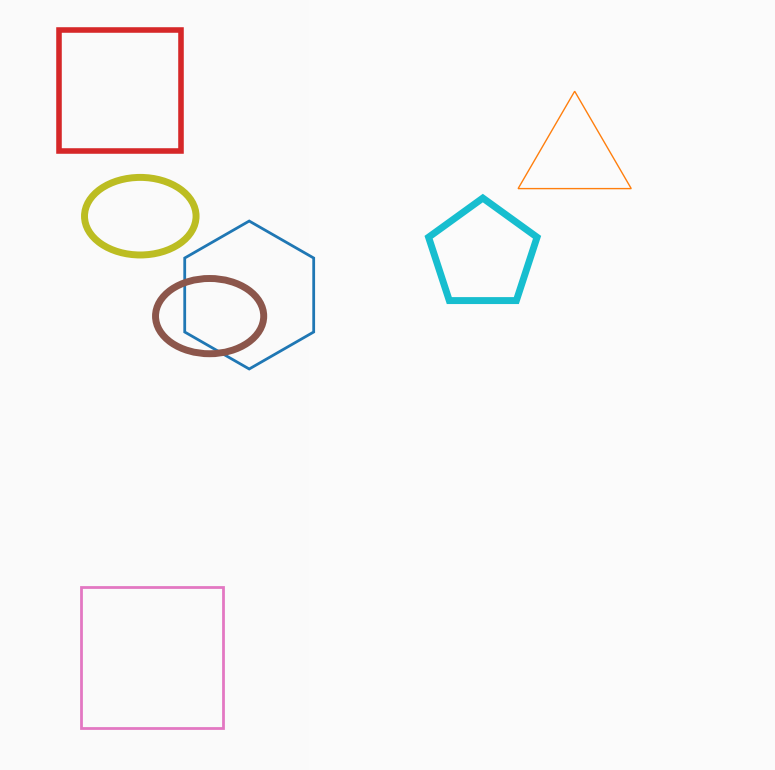[{"shape": "hexagon", "thickness": 1, "radius": 0.48, "center": [0.322, 0.617]}, {"shape": "triangle", "thickness": 0.5, "radius": 0.42, "center": [0.742, 0.797]}, {"shape": "square", "thickness": 2, "radius": 0.4, "center": [0.155, 0.882]}, {"shape": "oval", "thickness": 2.5, "radius": 0.35, "center": [0.27, 0.589]}, {"shape": "square", "thickness": 1, "radius": 0.46, "center": [0.196, 0.146]}, {"shape": "oval", "thickness": 2.5, "radius": 0.36, "center": [0.181, 0.719]}, {"shape": "pentagon", "thickness": 2.5, "radius": 0.37, "center": [0.623, 0.669]}]